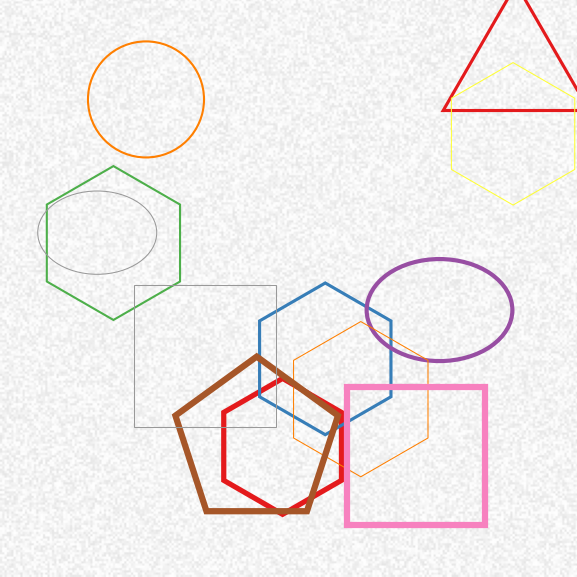[{"shape": "triangle", "thickness": 1.5, "radius": 0.73, "center": [0.894, 0.881]}, {"shape": "hexagon", "thickness": 2.5, "radius": 0.59, "center": [0.489, 0.226]}, {"shape": "hexagon", "thickness": 1.5, "radius": 0.66, "center": [0.563, 0.378]}, {"shape": "hexagon", "thickness": 1, "radius": 0.67, "center": [0.196, 0.578]}, {"shape": "oval", "thickness": 2, "radius": 0.63, "center": [0.761, 0.462]}, {"shape": "circle", "thickness": 1, "radius": 0.5, "center": [0.253, 0.827]}, {"shape": "hexagon", "thickness": 0.5, "radius": 0.67, "center": [0.625, 0.308]}, {"shape": "hexagon", "thickness": 0.5, "radius": 0.62, "center": [0.888, 0.767]}, {"shape": "pentagon", "thickness": 3, "radius": 0.74, "center": [0.445, 0.234]}, {"shape": "square", "thickness": 3, "radius": 0.6, "center": [0.721, 0.209]}, {"shape": "square", "thickness": 0.5, "radius": 0.61, "center": [0.355, 0.383]}, {"shape": "oval", "thickness": 0.5, "radius": 0.52, "center": [0.168, 0.596]}]